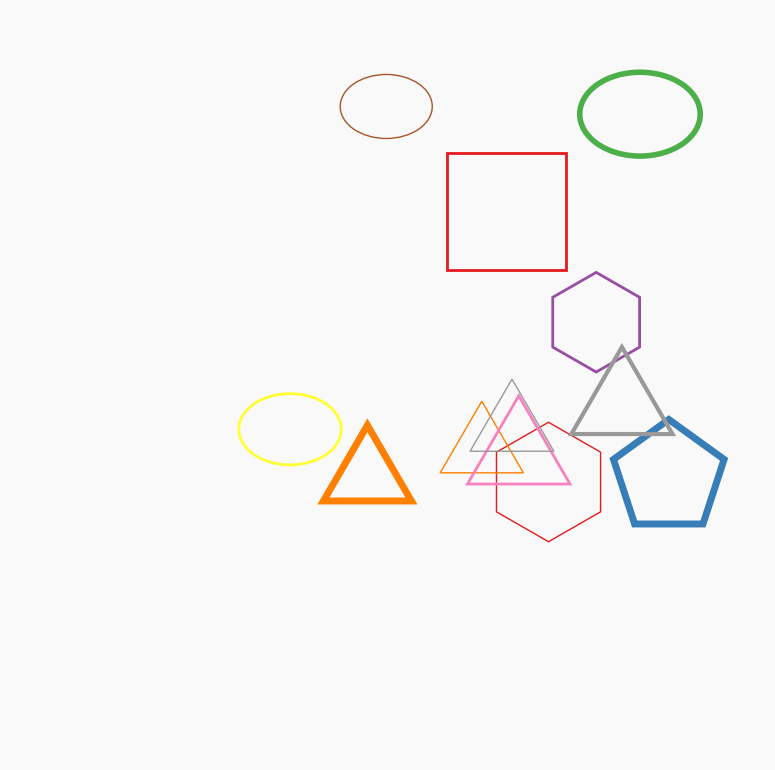[{"shape": "square", "thickness": 1, "radius": 0.38, "center": [0.654, 0.725]}, {"shape": "hexagon", "thickness": 0.5, "radius": 0.39, "center": [0.708, 0.374]}, {"shape": "pentagon", "thickness": 2.5, "radius": 0.38, "center": [0.863, 0.38]}, {"shape": "oval", "thickness": 2, "radius": 0.39, "center": [0.826, 0.852]}, {"shape": "hexagon", "thickness": 1, "radius": 0.32, "center": [0.769, 0.582]}, {"shape": "triangle", "thickness": 0.5, "radius": 0.31, "center": [0.622, 0.417]}, {"shape": "triangle", "thickness": 2.5, "radius": 0.33, "center": [0.474, 0.382]}, {"shape": "oval", "thickness": 1, "radius": 0.33, "center": [0.374, 0.443]}, {"shape": "oval", "thickness": 0.5, "radius": 0.3, "center": [0.498, 0.862]}, {"shape": "triangle", "thickness": 1, "radius": 0.38, "center": [0.669, 0.41]}, {"shape": "triangle", "thickness": 0.5, "radius": 0.31, "center": [0.661, 0.445]}, {"shape": "triangle", "thickness": 1.5, "radius": 0.38, "center": [0.803, 0.474]}]